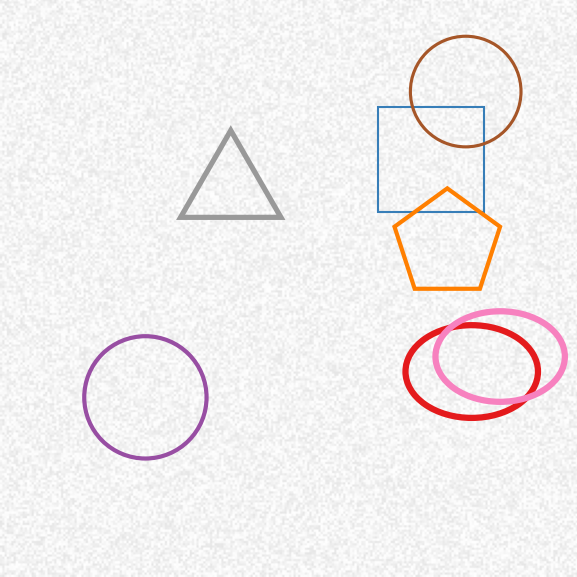[{"shape": "oval", "thickness": 3, "radius": 0.57, "center": [0.817, 0.356]}, {"shape": "square", "thickness": 1, "radius": 0.46, "center": [0.747, 0.723]}, {"shape": "circle", "thickness": 2, "radius": 0.53, "center": [0.252, 0.311]}, {"shape": "pentagon", "thickness": 2, "radius": 0.48, "center": [0.775, 0.577]}, {"shape": "circle", "thickness": 1.5, "radius": 0.48, "center": [0.806, 0.841]}, {"shape": "oval", "thickness": 3, "radius": 0.56, "center": [0.866, 0.382]}, {"shape": "triangle", "thickness": 2.5, "radius": 0.5, "center": [0.4, 0.673]}]